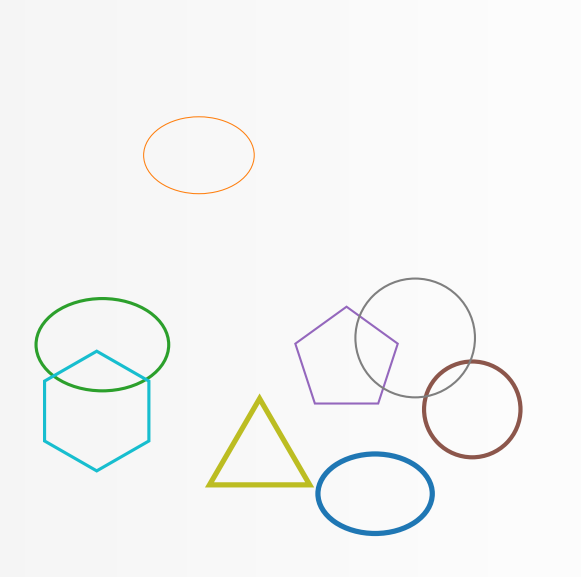[{"shape": "oval", "thickness": 2.5, "radius": 0.49, "center": [0.645, 0.144]}, {"shape": "oval", "thickness": 0.5, "radius": 0.48, "center": [0.342, 0.73]}, {"shape": "oval", "thickness": 1.5, "radius": 0.57, "center": [0.176, 0.402]}, {"shape": "pentagon", "thickness": 1, "radius": 0.46, "center": [0.596, 0.375]}, {"shape": "circle", "thickness": 2, "radius": 0.41, "center": [0.813, 0.29]}, {"shape": "circle", "thickness": 1, "radius": 0.51, "center": [0.714, 0.414]}, {"shape": "triangle", "thickness": 2.5, "radius": 0.5, "center": [0.447, 0.209]}, {"shape": "hexagon", "thickness": 1.5, "radius": 0.52, "center": [0.166, 0.287]}]